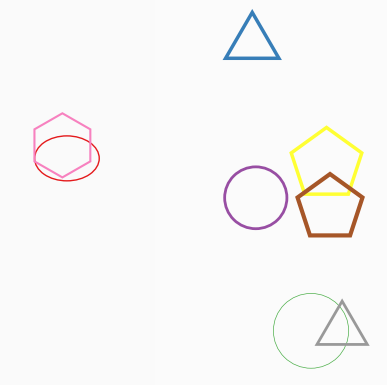[{"shape": "oval", "thickness": 1, "radius": 0.42, "center": [0.173, 0.589]}, {"shape": "triangle", "thickness": 2.5, "radius": 0.4, "center": [0.651, 0.888]}, {"shape": "circle", "thickness": 0.5, "radius": 0.49, "center": [0.803, 0.141]}, {"shape": "circle", "thickness": 2, "radius": 0.4, "center": [0.66, 0.486]}, {"shape": "pentagon", "thickness": 2.5, "radius": 0.48, "center": [0.843, 0.573]}, {"shape": "pentagon", "thickness": 3, "radius": 0.44, "center": [0.852, 0.46]}, {"shape": "hexagon", "thickness": 1.5, "radius": 0.42, "center": [0.161, 0.622]}, {"shape": "triangle", "thickness": 2, "radius": 0.37, "center": [0.883, 0.143]}]